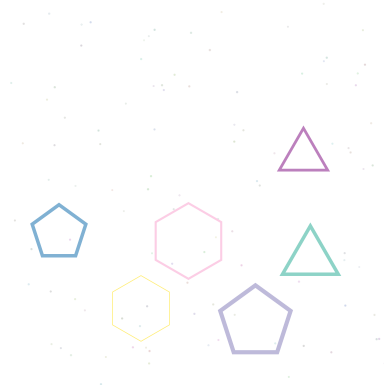[{"shape": "triangle", "thickness": 2.5, "radius": 0.42, "center": [0.806, 0.33]}, {"shape": "pentagon", "thickness": 3, "radius": 0.48, "center": [0.663, 0.163]}, {"shape": "pentagon", "thickness": 2.5, "radius": 0.37, "center": [0.153, 0.395]}, {"shape": "hexagon", "thickness": 1.5, "radius": 0.49, "center": [0.489, 0.374]}, {"shape": "triangle", "thickness": 2, "radius": 0.36, "center": [0.788, 0.594]}, {"shape": "hexagon", "thickness": 0.5, "radius": 0.43, "center": [0.366, 0.199]}]